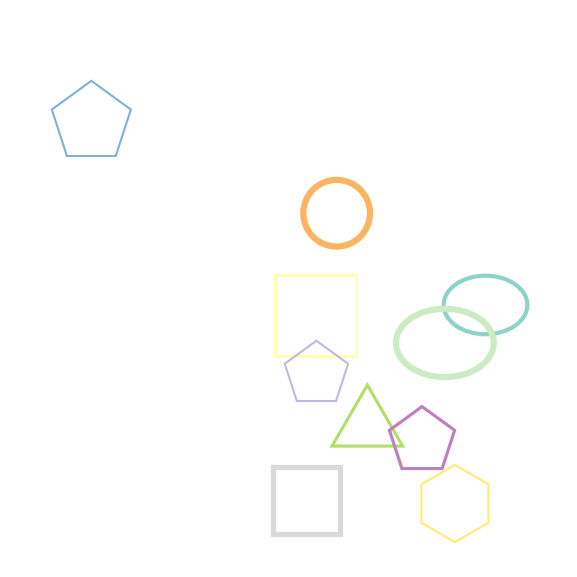[{"shape": "oval", "thickness": 2, "radius": 0.36, "center": [0.841, 0.471]}, {"shape": "square", "thickness": 1.5, "radius": 0.35, "center": [0.546, 0.452]}, {"shape": "pentagon", "thickness": 1, "radius": 0.29, "center": [0.548, 0.351]}, {"shape": "pentagon", "thickness": 1, "radius": 0.36, "center": [0.158, 0.787]}, {"shape": "circle", "thickness": 3, "radius": 0.29, "center": [0.583, 0.63]}, {"shape": "triangle", "thickness": 1.5, "radius": 0.35, "center": [0.636, 0.262]}, {"shape": "square", "thickness": 2.5, "radius": 0.29, "center": [0.531, 0.132]}, {"shape": "pentagon", "thickness": 1.5, "radius": 0.3, "center": [0.731, 0.236]}, {"shape": "oval", "thickness": 3, "radius": 0.42, "center": [0.77, 0.405]}, {"shape": "hexagon", "thickness": 1, "radius": 0.33, "center": [0.788, 0.127]}]